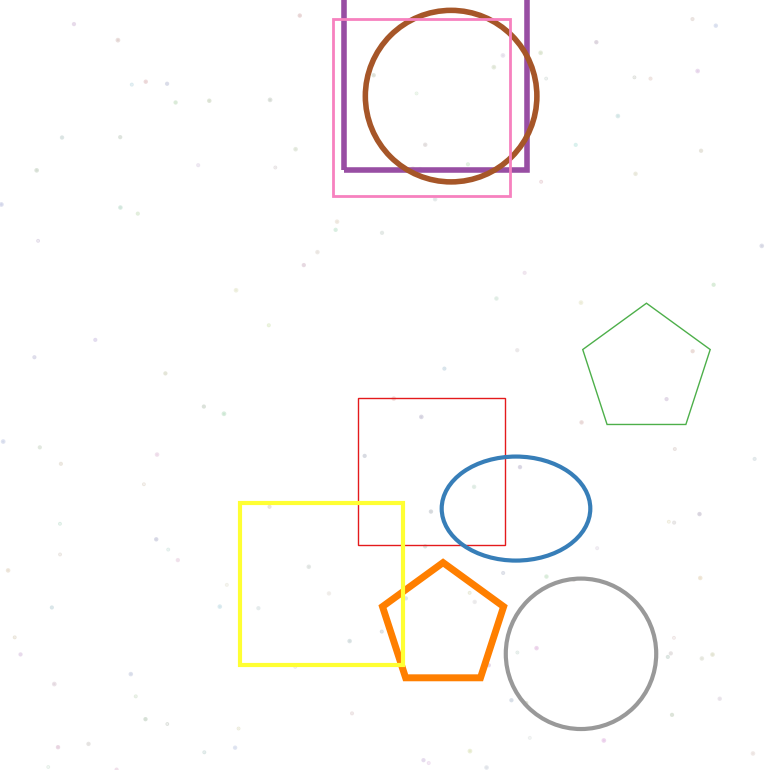[{"shape": "square", "thickness": 0.5, "radius": 0.48, "center": [0.56, 0.388]}, {"shape": "oval", "thickness": 1.5, "radius": 0.48, "center": [0.67, 0.34]}, {"shape": "pentagon", "thickness": 0.5, "radius": 0.44, "center": [0.84, 0.519]}, {"shape": "square", "thickness": 2, "radius": 0.59, "center": [0.565, 0.899]}, {"shape": "pentagon", "thickness": 2.5, "radius": 0.41, "center": [0.575, 0.187]}, {"shape": "square", "thickness": 1.5, "radius": 0.53, "center": [0.418, 0.241]}, {"shape": "circle", "thickness": 2, "radius": 0.56, "center": [0.586, 0.875]}, {"shape": "square", "thickness": 1, "radius": 0.57, "center": [0.548, 0.86]}, {"shape": "circle", "thickness": 1.5, "radius": 0.49, "center": [0.755, 0.151]}]